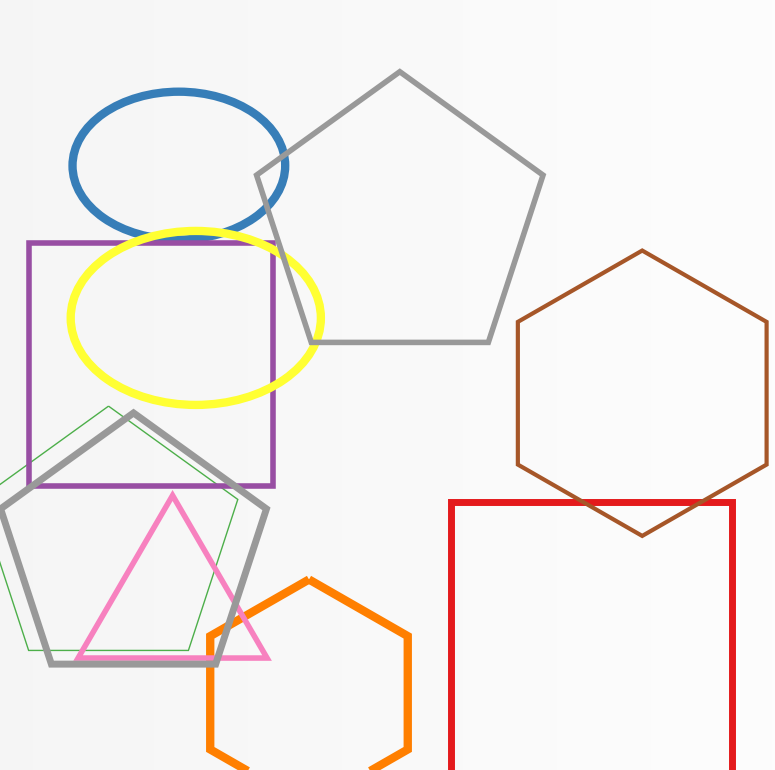[{"shape": "square", "thickness": 2.5, "radius": 0.91, "center": [0.763, 0.166]}, {"shape": "oval", "thickness": 3, "radius": 0.69, "center": [0.231, 0.785]}, {"shape": "pentagon", "thickness": 0.5, "radius": 0.88, "center": [0.14, 0.297]}, {"shape": "square", "thickness": 2, "radius": 0.79, "center": [0.194, 0.526]}, {"shape": "hexagon", "thickness": 3, "radius": 0.74, "center": [0.399, 0.1]}, {"shape": "oval", "thickness": 3, "radius": 0.81, "center": [0.253, 0.587]}, {"shape": "hexagon", "thickness": 1.5, "radius": 0.93, "center": [0.829, 0.489]}, {"shape": "triangle", "thickness": 2, "radius": 0.7, "center": [0.223, 0.216]}, {"shape": "pentagon", "thickness": 2.5, "radius": 0.9, "center": [0.172, 0.283]}, {"shape": "pentagon", "thickness": 2, "radius": 0.97, "center": [0.516, 0.713]}]